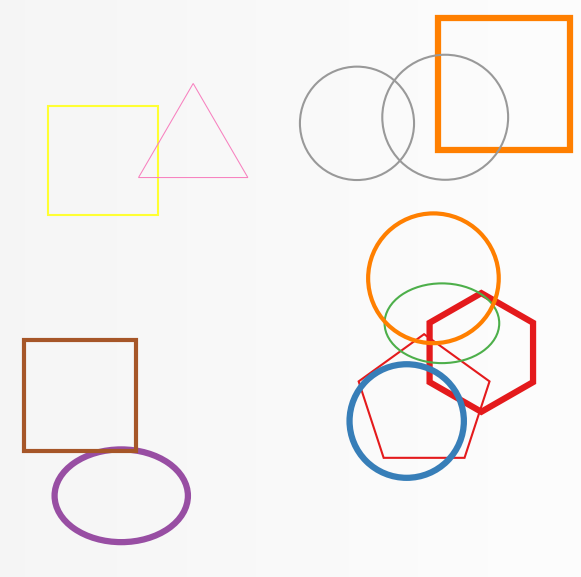[{"shape": "pentagon", "thickness": 1, "radius": 0.59, "center": [0.73, 0.302]}, {"shape": "hexagon", "thickness": 3, "radius": 0.51, "center": [0.828, 0.389]}, {"shape": "circle", "thickness": 3, "radius": 0.49, "center": [0.7, 0.27]}, {"shape": "oval", "thickness": 1, "radius": 0.49, "center": [0.76, 0.439]}, {"shape": "oval", "thickness": 3, "radius": 0.57, "center": [0.209, 0.141]}, {"shape": "circle", "thickness": 2, "radius": 0.56, "center": [0.746, 0.517]}, {"shape": "square", "thickness": 3, "radius": 0.57, "center": [0.867, 0.853]}, {"shape": "square", "thickness": 1, "radius": 0.47, "center": [0.177, 0.721]}, {"shape": "square", "thickness": 2, "radius": 0.48, "center": [0.138, 0.314]}, {"shape": "triangle", "thickness": 0.5, "radius": 0.54, "center": [0.332, 0.746]}, {"shape": "circle", "thickness": 1, "radius": 0.49, "center": [0.614, 0.786]}, {"shape": "circle", "thickness": 1, "radius": 0.54, "center": [0.766, 0.796]}]